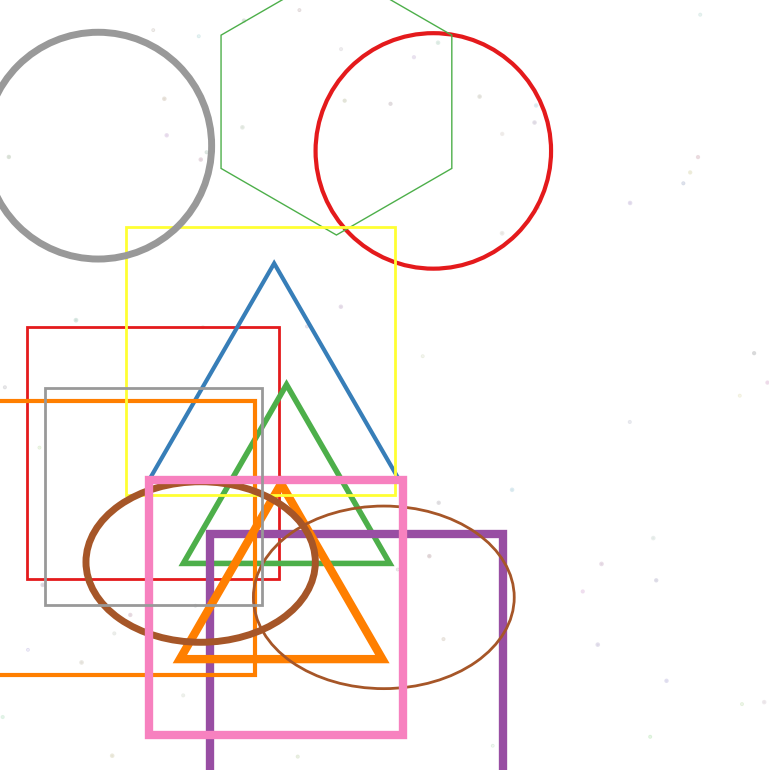[{"shape": "circle", "thickness": 1.5, "radius": 0.76, "center": [0.563, 0.804]}, {"shape": "square", "thickness": 1, "radius": 0.82, "center": [0.199, 0.412]}, {"shape": "triangle", "thickness": 1.5, "radius": 0.93, "center": [0.356, 0.472]}, {"shape": "triangle", "thickness": 2, "radius": 0.77, "center": [0.372, 0.346]}, {"shape": "hexagon", "thickness": 0.5, "radius": 0.87, "center": [0.437, 0.868]}, {"shape": "square", "thickness": 3, "radius": 0.95, "center": [0.463, 0.117]}, {"shape": "square", "thickness": 1.5, "radius": 0.89, "center": [0.153, 0.301]}, {"shape": "triangle", "thickness": 3, "radius": 0.76, "center": [0.365, 0.22]}, {"shape": "square", "thickness": 1, "radius": 0.87, "center": [0.338, 0.531]}, {"shape": "oval", "thickness": 2.5, "radius": 0.74, "center": [0.261, 0.27]}, {"shape": "oval", "thickness": 1, "radius": 0.85, "center": [0.498, 0.224]}, {"shape": "square", "thickness": 3, "radius": 0.83, "center": [0.359, 0.211]}, {"shape": "circle", "thickness": 2.5, "radius": 0.74, "center": [0.128, 0.811]}, {"shape": "square", "thickness": 1, "radius": 0.7, "center": [0.2, 0.355]}]